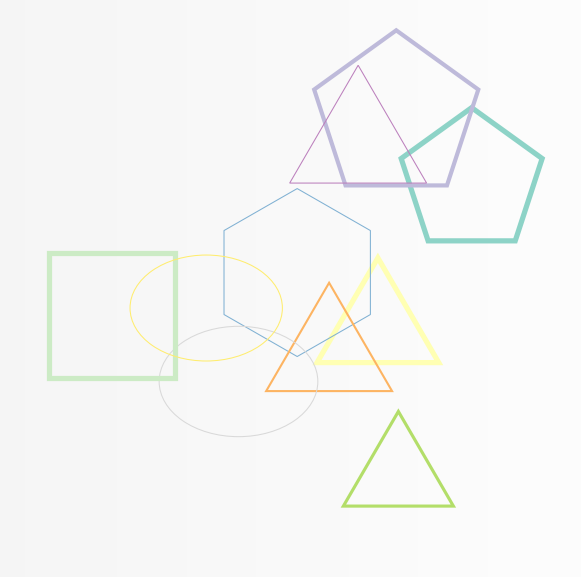[{"shape": "pentagon", "thickness": 2.5, "radius": 0.64, "center": [0.811, 0.685]}, {"shape": "triangle", "thickness": 2.5, "radius": 0.6, "center": [0.65, 0.432]}, {"shape": "pentagon", "thickness": 2, "radius": 0.74, "center": [0.682, 0.798]}, {"shape": "hexagon", "thickness": 0.5, "radius": 0.73, "center": [0.511, 0.527]}, {"shape": "triangle", "thickness": 1, "radius": 0.63, "center": [0.566, 0.384]}, {"shape": "triangle", "thickness": 1.5, "radius": 0.55, "center": [0.685, 0.177]}, {"shape": "oval", "thickness": 0.5, "radius": 0.68, "center": [0.41, 0.339]}, {"shape": "triangle", "thickness": 0.5, "radius": 0.68, "center": [0.616, 0.75]}, {"shape": "square", "thickness": 2.5, "radius": 0.54, "center": [0.192, 0.453]}, {"shape": "oval", "thickness": 0.5, "radius": 0.66, "center": [0.355, 0.466]}]